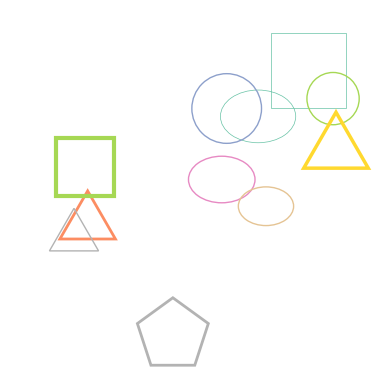[{"shape": "oval", "thickness": 0.5, "radius": 0.49, "center": [0.67, 0.698]}, {"shape": "square", "thickness": 0.5, "radius": 0.49, "center": [0.801, 0.817]}, {"shape": "triangle", "thickness": 2, "radius": 0.42, "center": [0.228, 0.421]}, {"shape": "circle", "thickness": 1, "radius": 0.45, "center": [0.589, 0.718]}, {"shape": "oval", "thickness": 1, "radius": 0.43, "center": [0.576, 0.534]}, {"shape": "square", "thickness": 3, "radius": 0.38, "center": [0.22, 0.567]}, {"shape": "circle", "thickness": 1, "radius": 0.34, "center": [0.865, 0.744]}, {"shape": "triangle", "thickness": 2.5, "radius": 0.48, "center": [0.873, 0.612]}, {"shape": "oval", "thickness": 1, "radius": 0.36, "center": [0.691, 0.464]}, {"shape": "pentagon", "thickness": 2, "radius": 0.48, "center": [0.449, 0.13]}, {"shape": "triangle", "thickness": 1, "radius": 0.37, "center": [0.192, 0.385]}]